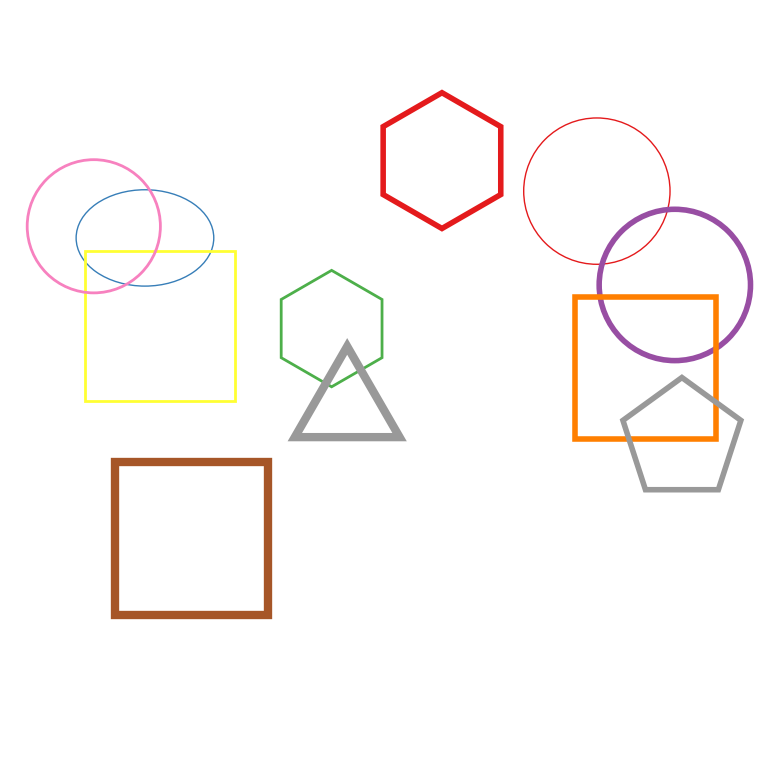[{"shape": "circle", "thickness": 0.5, "radius": 0.48, "center": [0.775, 0.752]}, {"shape": "hexagon", "thickness": 2, "radius": 0.44, "center": [0.574, 0.791]}, {"shape": "oval", "thickness": 0.5, "radius": 0.45, "center": [0.188, 0.691]}, {"shape": "hexagon", "thickness": 1, "radius": 0.38, "center": [0.431, 0.573]}, {"shape": "circle", "thickness": 2, "radius": 0.49, "center": [0.876, 0.63]}, {"shape": "square", "thickness": 2, "radius": 0.46, "center": [0.838, 0.522]}, {"shape": "square", "thickness": 1, "radius": 0.49, "center": [0.207, 0.576]}, {"shape": "square", "thickness": 3, "radius": 0.5, "center": [0.249, 0.301]}, {"shape": "circle", "thickness": 1, "radius": 0.43, "center": [0.122, 0.706]}, {"shape": "triangle", "thickness": 3, "radius": 0.39, "center": [0.451, 0.472]}, {"shape": "pentagon", "thickness": 2, "radius": 0.4, "center": [0.886, 0.429]}]